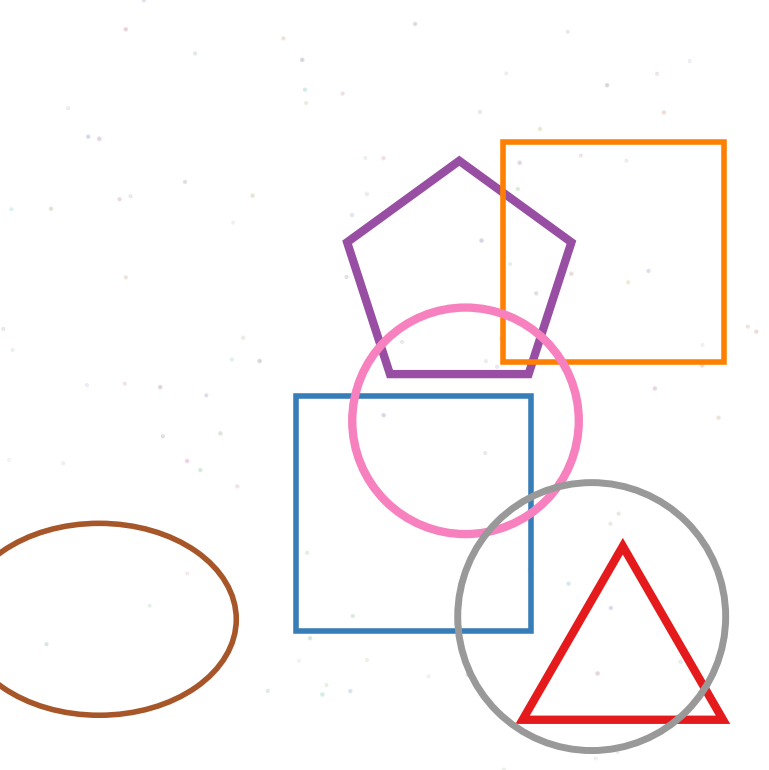[{"shape": "triangle", "thickness": 3, "radius": 0.75, "center": [0.809, 0.14]}, {"shape": "square", "thickness": 2, "radius": 0.76, "center": [0.537, 0.333]}, {"shape": "pentagon", "thickness": 3, "radius": 0.77, "center": [0.596, 0.638]}, {"shape": "square", "thickness": 2, "radius": 0.72, "center": [0.797, 0.673]}, {"shape": "oval", "thickness": 2, "radius": 0.89, "center": [0.129, 0.196]}, {"shape": "circle", "thickness": 3, "radius": 0.74, "center": [0.605, 0.453]}, {"shape": "circle", "thickness": 2.5, "radius": 0.87, "center": [0.768, 0.199]}]